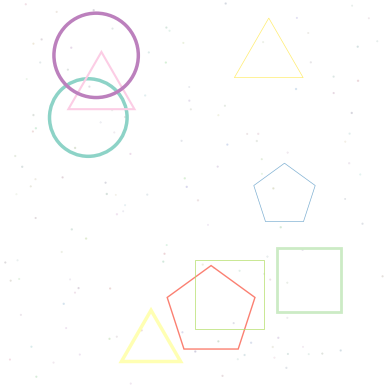[{"shape": "circle", "thickness": 2.5, "radius": 0.5, "center": [0.229, 0.695]}, {"shape": "triangle", "thickness": 2.5, "radius": 0.44, "center": [0.392, 0.105]}, {"shape": "pentagon", "thickness": 1, "radius": 0.6, "center": [0.548, 0.19]}, {"shape": "pentagon", "thickness": 0.5, "radius": 0.42, "center": [0.739, 0.492]}, {"shape": "square", "thickness": 0.5, "radius": 0.45, "center": [0.596, 0.235]}, {"shape": "triangle", "thickness": 1.5, "radius": 0.5, "center": [0.263, 0.766]}, {"shape": "circle", "thickness": 2.5, "radius": 0.55, "center": [0.25, 0.856]}, {"shape": "square", "thickness": 2, "radius": 0.41, "center": [0.803, 0.273]}, {"shape": "triangle", "thickness": 0.5, "radius": 0.52, "center": [0.698, 0.85]}]